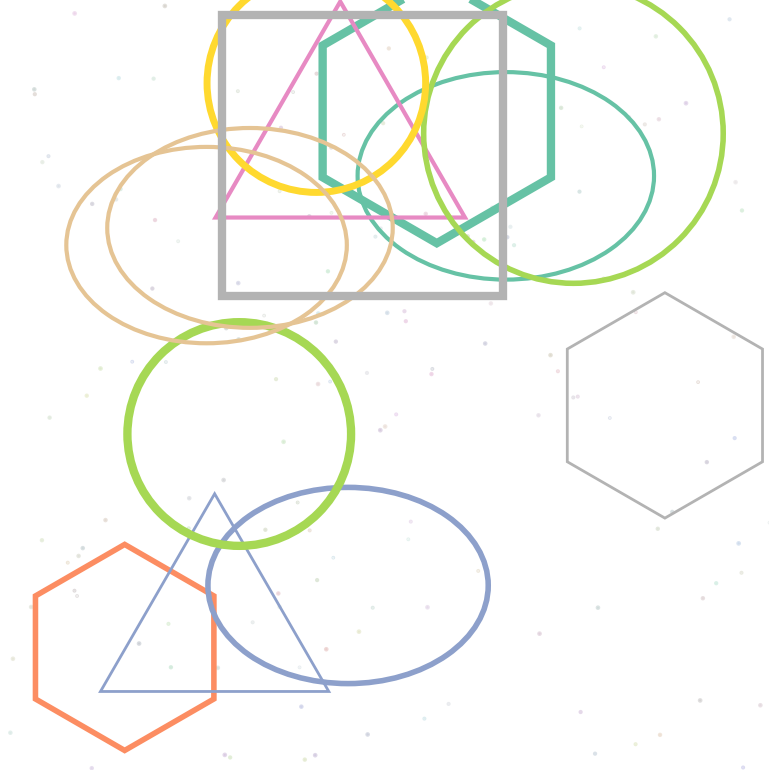[{"shape": "oval", "thickness": 1.5, "radius": 0.96, "center": [0.657, 0.772]}, {"shape": "hexagon", "thickness": 3, "radius": 0.86, "center": [0.567, 0.855]}, {"shape": "hexagon", "thickness": 2, "radius": 0.67, "center": [0.162, 0.159]}, {"shape": "oval", "thickness": 2, "radius": 0.91, "center": [0.452, 0.24]}, {"shape": "triangle", "thickness": 1, "radius": 0.86, "center": [0.279, 0.188]}, {"shape": "triangle", "thickness": 1.5, "radius": 0.93, "center": [0.442, 0.811]}, {"shape": "circle", "thickness": 2, "radius": 0.97, "center": [0.745, 0.827]}, {"shape": "circle", "thickness": 3, "radius": 0.73, "center": [0.311, 0.436]}, {"shape": "circle", "thickness": 2.5, "radius": 0.71, "center": [0.411, 0.892]}, {"shape": "oval", "thickness": 1.5, "radius": 0.91, "center": [0.268, 0.682]}, {"shape": "oval", "thickness": 1.5, "radius": 0.93, "center": [0.325, 0.704]}, {"shape": "square", "thickness": 3, "radius": 0.91, "center": [0.471, 0.798]}, {"shape": "hexagon", "thickness": 1, "radius": 0.73, "center": [0.864, 0.474]}]